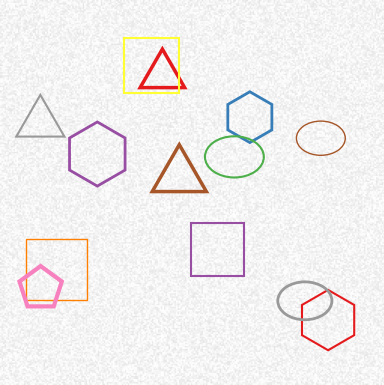[{"shape": "triangle", "thickness": 2.5, "radius": 0.33, "center": [0.422, 0.806]}, {"shape": "hexagon", "thickness": 1.5, "radius": 0.39, "center": [0.852, 0.169]}, {"shape": "hexagon", "thickness": 2, "radius": 0.33, "center": [0.649, 0.696]}, {"shape": "oval", "thickness": 1.5, "radius": 0.38, "center": [0.609, 0.593]}, {"shape": "square", "thickness": 1.5, "radius": 0.34, "center": [0.565, 0.351]}, {"shape": "hexagon", "thickness": 2, "radius": 0.42, "center": [0.253, 0.6]}, {"shape": "square", "thickness": 1, "radius": 0.4, "center": [0.146, 0.301]}, {"shape": "square", "thickness": 1.5, "radius": 0.36, "center": [0.393, 0.83]}, {"shape": "triangle", "thickness": 2.5, "radius": 0.41, "center": [0.466, 0.543]}, {"shape": "oval", "thickness": 1, "radius": 0.32, "center": [0.833, 0.641]}, {"shape": "pentagon", "thickness": 3, "radius": 0.29, "center": [0.106, 0.251]}, {"shape": "triangle", "thickness": 1.5, "radius": 0.36, "center": [0.105, 0.681]}, {"shape": "oval", "thickness": 2, "radius": 0.35, "center": [0.792, 0.219]}]